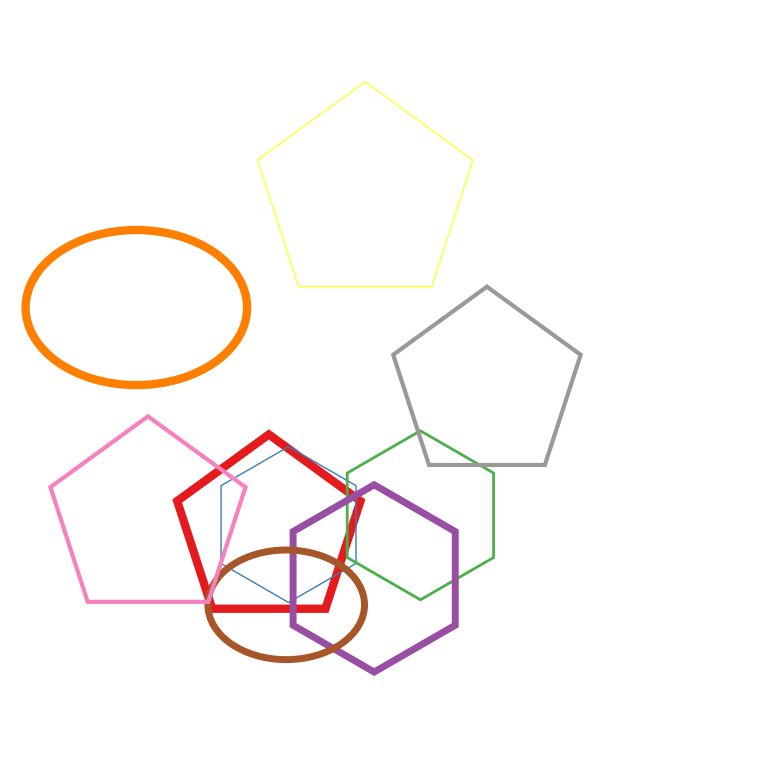[{"shape": "pentagon", "thickness": 3, "radius": 0.63, "center": [0.349, 0.311]}, {"shape": "hexagon", "thickness": 0.5, "radius": 0.51, "center": [0.375, 0.319]}, {"shape": "hexagon", "thickness": 1, "radius": 0.55, "center": [0.546, 0.331]}, {"shape": "hexagon", "thickness": 2.5, "radius": 0.61, "center": [0.486, 0.249]}, {"shape": "oval", "thickness": 3, "radius": 0.72, "center": [0.177, 0.601]}, {"shape": "pentagon", "thickness": 0.5, "radius": 0.74, "center": [0.474, 0.747]}, {"shape": "oval", "thickness": 2.5, "radius": 0.51, "center": [0.372, 0.215]}, {"shape": "pentagon", "thickness": 1.5, "radius": 0.67, "center": [0.192, 0.326]}, {"shape": "pentagon", "thickness": 1.5, "radius": 0.64, "center": [0.632, 0.5]}]